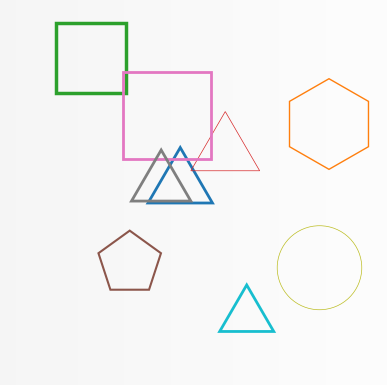[{"shape": "triangle", "thickness": 2, "radius": 0.48, "center": [0.465, 0.521]}, {"shape": "hexagon", "thickness": 1, "radius": 0.59, "center": [0.849, 0.678]}, {"shape": "square", "thickness": 2.5, "radius": 0.45, "center": [0.235, 0.848]}, {"shape": "triangle", "thickness": 0.5, "radius": 0.51, "center": [0.581, 0.608]}, {"shape": "pentagon", "thickness": 1.5, "radius": 0.42, "center": [0.335, 0.316]}, {"shape": "square", "thickness": 2, "radius": 0.57, "center": [0.432, 0.7]}, {"shape": "triangle", "thickness": 2, "radius": 0.44, "center": [0.416, 0.522]}, {"shape": "circle", "thickness": 0.5, "radius": 0.55, "center": [0.824, 0.305]}, {"shape": "triangle", "thickness": 2, "radius": 0.4, "center": [0.637, 0.179]}]